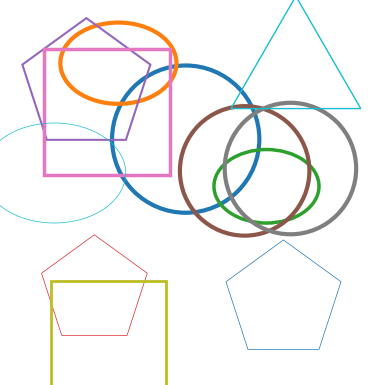[{"shape": "pentagon", "thickness": 0.5, "radius": 0.79, "center": [0.736, 0.22]}, {"shape": "circle", "thickness": 3, "radius": 0.96, "center": [0.482, 0.639]}, {"shape": "oval", "thickness": 3, "radius": 0.75, "center": [0.308, 0.836]}, {"shape": "oval", "thickness": 2.5, "radius": 0.68, "center": [0.692, 0.516]}, {"shape": "pentagon", "thickness": 0.5, "radius": 0.72, "center": [0.245, 0.246]}, {"shape": "pentagon", "thickness": 1.5, "radius": 0.87, "center": [0.224, 0.778]}, {"shape": "circle", "thickness": 3, "radius": 0.84, "center": [0.635, 0.556]}, {"shape": "square", "thickness": 2.5, "radius": 0.82, "center": [0.278, 0.709]}, {"shape": "circle", "thickness": 3, "radius": 0.85, "center": [0.754, 0.562]}, {"shape": "square", "thickness": 2, "radius": 0.74, "center": [0.282, 0.122]}, {"shape": "oval", "thickness": 0.5, "radius": 0.93, "center": [0.141, 0.551]}, {"shape": "triangle", "thickness": 1, "radius": 0.97, "center": [0.768, 0.815]}]